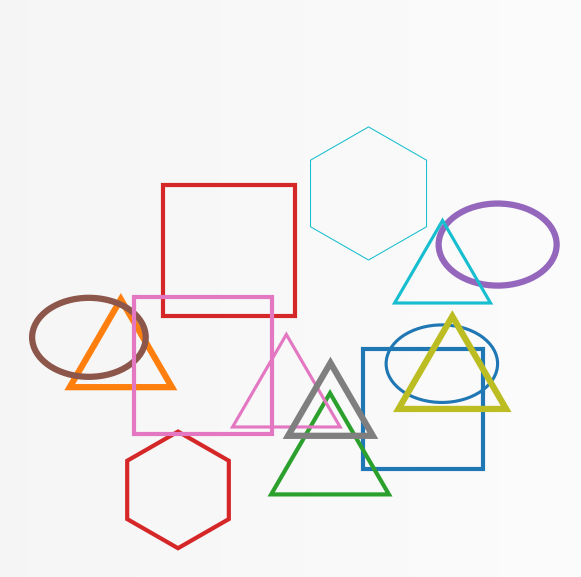[{"shape": "oval", "thickness": 1.5, "radius": 0.48, "center": [0.76, 0.369]}, {"shape": "square", "thickness": 2, "radius": 0.52, "center": [0.728, 0.291]}, {"shape": "triangle", "thickness": 3, "radius": 0.51, "center": [0.208, 0.379]}, {"shape": "triangle", "thickness": 2, "radius": 0.58, "center": [0.568, 0.201]}, {"shape": "hexagon", "thickness": 2, "radius": 0.5, "center": [0.306, 0.151]}, {"shape": "square", "thickness": 2, "radius": 0.57, "center": [0.393, 0.565]}, {"shape": "oval", "thickness": 3, "radius": 0.51, "center": [0.856, 0.576]}, {"shape": "oval", "thickness": 3, "radius": 0.49, "center": [0.153, 0.415]}, {"shape": "square", "thickness": 2, "radius": 0.59, "center": [0.35, 0.367]}, {"shape": "triangle", "thickness": 1.5, "radius": 0.53, "center": [0.493, 0.313]}, {"shape": "triangle", "thickness": 3, "radius": 0.42, "center": [0.569, 0.287]}, {"shape": "triangle", "thickness": 3, "radius": 0.53, "center": [0.778, 0.344]}, {"shape": "hexagon", "thickness": 0.5, "radius": 0.58, "center": [0.634, 0.664]}, {"shape": "triangle", "thickness": 1.5, "radius": 0.48, "center": [0.761, 0.522]}]